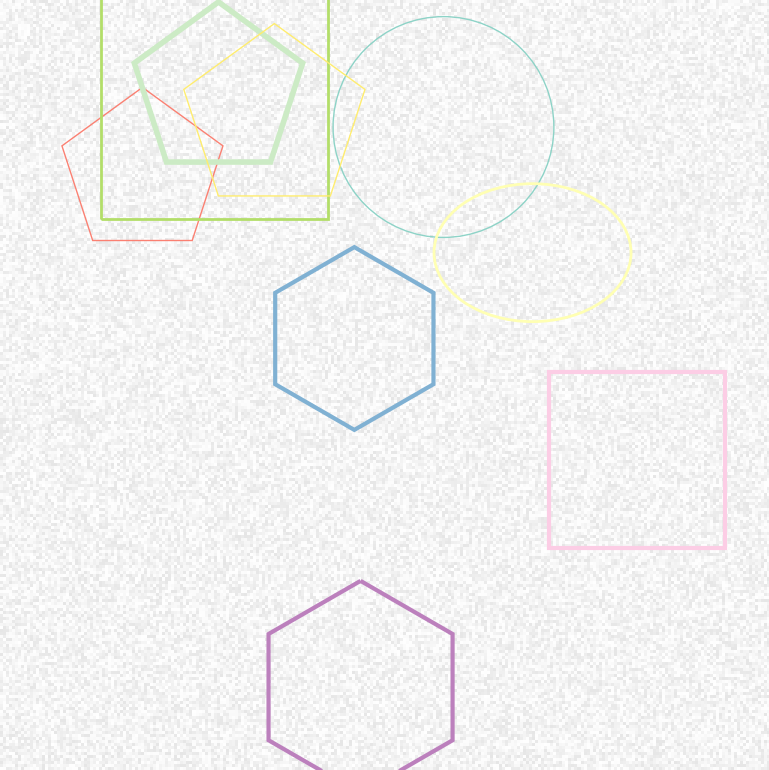[{"shape": "circle", "thickness": 0.5, "radius": 0.72, "center": [0.576, 0.835]}, {"shape": "oval", "thickness": 1, "radius": 0.64, "center": [0.692, 0.672]}, {"shape": "pentagon", "thickness": 0.5, "radius": 0.55, "center": [0.185, 0.777]}, {"shape": "hexagon", "thickness": 1.5, "radius": 0.59, "center": [0.46, 0.56]}, {"shape": "square", "thickness": 1, "radius": 0.74, "center": [0.278, 0.863]}, {"shape": "square", "thickness": 1.5, "radius": 0.57, "center": [0.828, 0.402]}, {"shape": "hexagon", "thickness": 1.5, "radius": 0.69, "center": [0.468, 0.108]}, {"shape": "pentagon", "thickness": 2, "radius": 0.57, "center": [0.284, 0.883]}, {"shape": "pentagon", "thickness": 0.5, "radius": 0.62, "center": [0.356, 0.846]}]